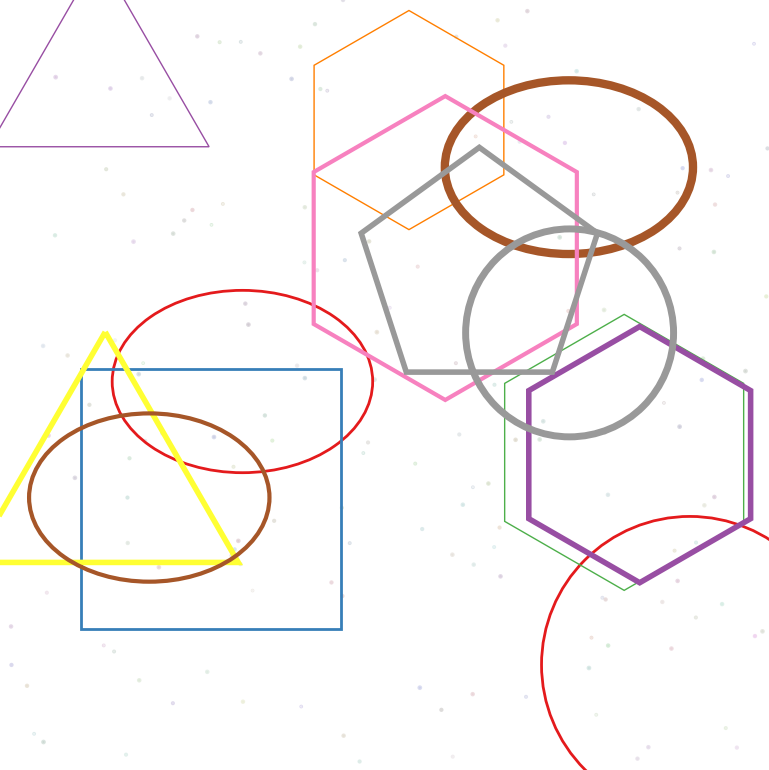[{"shape": "circle", "thickness": 1, "radius": 0.96, "center": [0.896, 0.137]}, {"shape": "oval", "thickness": 1, "radius": 0.85, "center": [0.315, 0.505]}, {"shape": "square", "thickness": 1, "radius": 0.84, "center": [0.273, 0.352]}, {"shape": "hexagon", "thickness": 0.5, "radius": 0.9, "center": [0.811, 0.412]}, {"shape": "hexagon", "thickness": 2, "radius": 0.83, "center": [0.831, 0.41]}, {"shape": "triangle", "thickness": 0.5, "radius": 0.83, "center": [0.129, 0.892]}, {"shape": "hexagon", "thickness": 0.5, "radius": 0.71, "center": [0.531, 0.844]}, {"shape": "triangle", "thickness": 2, "radius": 1.0, "center": [0.137, 0.369]}, {"shape": "oval", "thickness": 1.5, "radius": 0.78, "center": [0.194, 0.354]}, {"shape": "oval", "thickness": 3, "radius": 0.81, "center": [0.739, 0.783]}, {"shape": "hexagon", "thickness": 1.5, "radius": 0.99, "center": [0.578, 0.678]}, {"shape": "pentagon", "thickness": 2, "radius": 0.81, "center": [0.622, 0.647]}, {"shape": "circle", "thickness": 2.5, "radius": 0.68, "center": [0.74, 0.568]}]